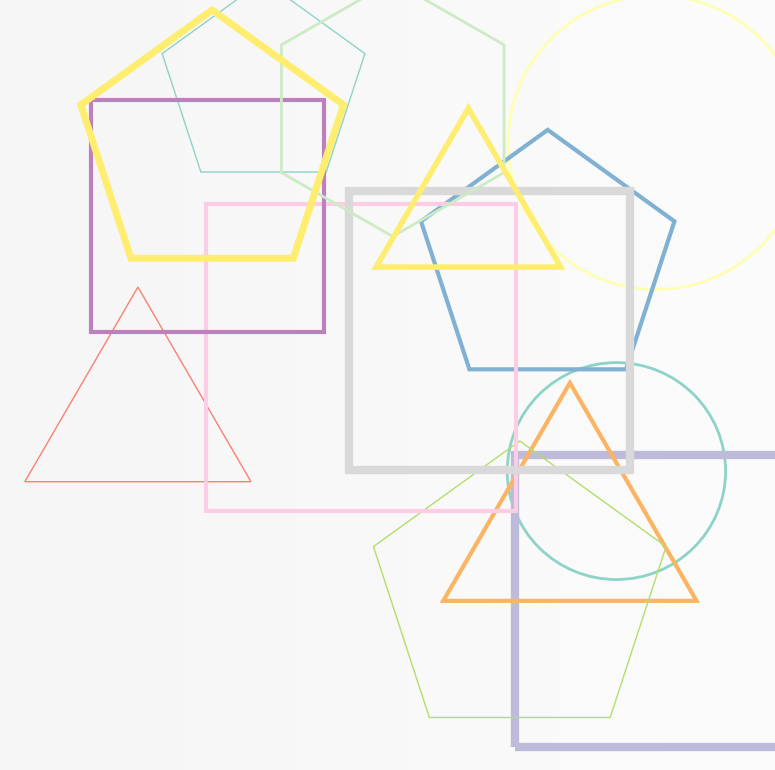[{"shape": "circle", "thickness": 1, "radius": 0.7, "center": [0.795, 0.388]}, {"shape": "pentagon", "thickness": 0.5, "radius": 0.69, "center": [0.34, 0.888]}, {"shape": "circle", "thickness": 1, "radius": 0.95, "center": [0.846, 0.815]}, {"shape": "square", "thickness": 3, "radius": 0.95, "center": [0.854, 0.219]}, {"shape": "triangle", "thickness": 0.5, "radius": 0.84, "center": [0.178, 0.459]}, {"shape": "pentagon", "thickness": 1.5, "radius": 0.86, "center": [0.707, 0.659]}, {"shape": "triangle", "thickness": 1.5, "radius": 0.94, "center": [0.735, 0.314]}, {"shape": "pentagon", "thickness": 0.5, "radius": 0.99, "center": [0.671, 0.229]}, {"shape": "square", "thickness": 1.5, "radius": 1.0, "center": [0.466, 0.536]}, {"shape": "square", "thickness": 3, "radius": 0.91, "center": [0.631, 0.571]}, {"shape": "square", "thickness": 1.5, "radius": 0.75, "center": [0.268, 0.719]}, {"shape": "hexagon", "thickness": 1, "radius": 0.83, "center": [0.507, 0.859]}, {"shape": "triangle", "thickness": 2, "radius": 0.69, "center": [0.604, 0.722]}, {"shape": "pentagon", "thickness": 2.5, "radius": 0.89, "center": [0.274, 0.809]}]